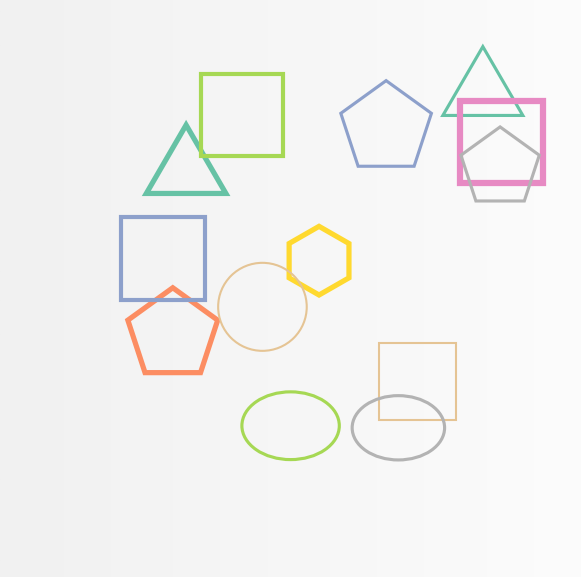[{"shape": "triangle", "thickness": 2.5, "radius": 0.4, "center": [0.32, 0.704]}, {"shape": "triangle", "thickness": 1.5, "radius": 0.4, "center": [0.831, 0.839]}, {"shape": "pentagon", "thickness": 2.5, "radius": 0.41, "center": [0.297, 0.42]}, {"shape": "square", "thickness": 2, "radius": 0.36, "center": [0.28, 0.551]}, {"shape": "pentagon", "thickness": 1.5, "radius": 0.41, "center": [0.664, 0.778]}, {"shape": "square", "thickness": 3, "radius": 0.36, "center": [0.863, 0.753]}, {"shape": "oval", "thickness": 1.5, "radius": 0.42, "center": [0.5, 0.262]}, {"shape": "square", "thickness": 2, "radius": 0.35, "center": [0.416, 0.8]}, {"shape": "hexagon", "thickness": 2.5, "radius": 0.3, "center": [0.549, 0.548]}, {"shape": "square", "thickness": 1, "radius": 0.33, "center": [0.718, 0.338]}, {"shape": "circle", "thickness": 1, "radius": 0.38, "center": [0.452, 0.468]}, {"shape": "oval", "thickness": 1.5, "radius": 0.4, "center": [0.685, 0.258]}, {"shape": "pentagon", "thickness": 1.5, "radius": 0.35, "center": [0.86, 0.708]}]